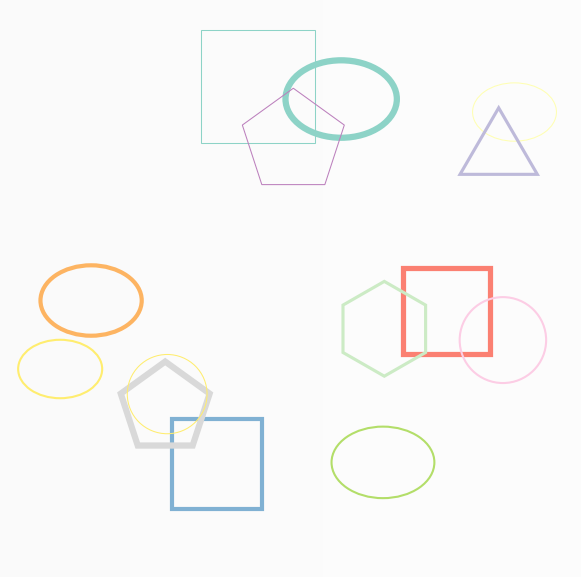[{"shape": "oval", "thickness": 3, "radius": 0.48, "center": [0.587, 0.828]}, {"shape": "square", "thickness": 0.5, "radius": 0.49, "center": [0.444, 0.85]}, {"shape": "oval", "thickness": 0.5, "radius": 0.36, "center": [0.885, 0.805]}, {"shape": "triangle", "thickness": 1.5, "radius": 0.38, "center": [0.858, 0.736]}, {"shape": "square", "thickness": 2.5, "radius": 0.37, "center": [0.768, 0.461]}, {"shape": "square", "thickness": 2, "radius": 0.39, "center": [0.374, 0.195]}, {"shape": "oval", "thickness": 2, "radius": 0.44, "center": [0.157, 0.479]}, {"shape": "oval", "thickness": 1, "radius": 0.44, "center": [0.659, 0.198]}, {"shape": "circle", "thickness": 1, "radius": 0.37, "center": [0.865, 0.41]}, {"shape": "pentagon", "thickness": 3, "radius": 0.4, "center": [0.284, 0.293]}, {"shape": "pentagon", "thickness": 0.5, "radius": 0.46, "center": [0.505, 0.754]}, {"shape": "hexagon", "thickness": 1.5, "radius": 0.41, "center": [0.661, 0.43]}, {"shape": "circle", "thickness": 0.5, "radius": 0.34, "center": [0.288, 0.317]}, {"shape": "oval", "thickness": 1, "radius": 0.36, "center": [0.104, 0.36]}]